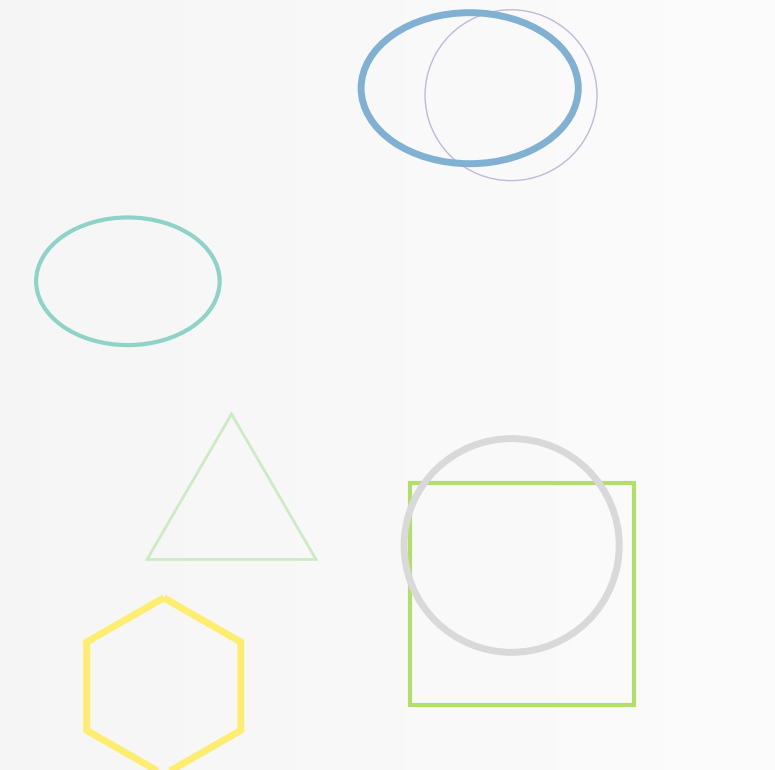[{"shape": "oval", "thickness": 1.5, "radius": 0.59, "center": [0.165, 0.635]}, {"shape": "circle", "thickness": 0.5, "radius": 0.55, "center": [0.659, 0.876]}, {"shape": "oval", "thickness": 2.5, "radius": 0.7, "center": [0.606, 0.885]}, {"shape": "square", "thickness": 1.5, "radius": 0.72, "center": [0.673, 0.229]}, {"shape": "circle", "thickness": 2.5, "radius": 0.69, "center": [0.66, 0.292]}, {"shape": "triangle", "thickness": 1, "radius": 0.63, "center": [0.299, 0.336]}, {"shape": "hexagon", "thickness": 2.5, "radius": 0.57, "center": [0.211, 0.109]}]